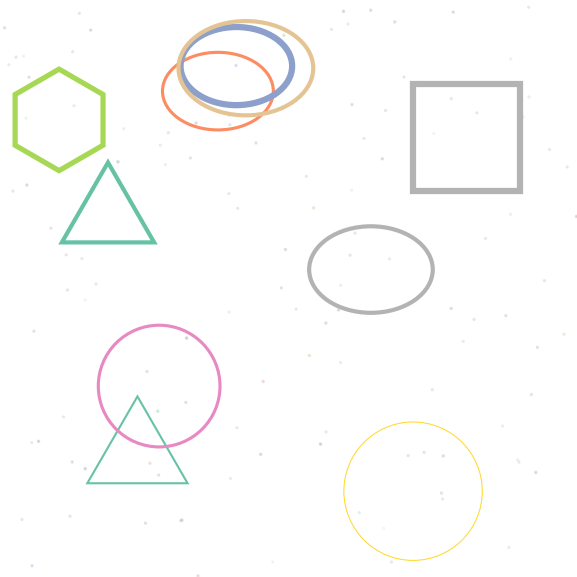[{"shape": "triangle", "thickness": 2, "radius": 0.46, "center": [0.187, 0.626]}, {"shape": "triangle", "thickness": 1, "radius": 0.5, "center": [0.238, 0.212]}, {"shape": "oval", "thickness": 1.5, "radius": 0.48, "center": [0.377, 0.841]}, {"shape": "oval", "thickness": 3, "radius": 0.48, "center": [0.409, 0.885]}, {"shape": "circle", "thickness": 1.5, "radius": 0.53, "center": [0.276, 0.331]}, {"shape": "hexagon", "thickness": 2.5, "radius": 0.44, "center": [0.102, 0.792]}, {"shape": "circle", "thickness": 0.5, "radius": 0.6, "center": [0.715, 0.149]}, {"shape": "oval", "thickness": 2, "radius": 0.58, "center": [0.426, 0.881]}, {"shape": "square", "thickness": 3, "radius": 0.46, "center": [0.808, 0.761]}, {"shape": "oval", "thickness": 2, "radius": 0.54, "center": [0.642, 0.532]}]